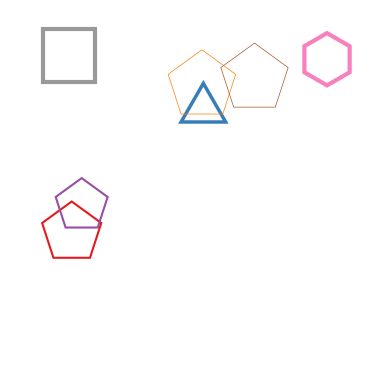[{"shape": "pentagon", "thickness": 1.5, "radius": 0.4, "center": [0.186, 0.396]}, {"shape": "triangle", "thickness": 2.5, "radius": 0.33, "center": [0.528, 0.717]}, {"shape": "pentagon", "thickness": 1.5, "radius": 0.35, "center": [0.212, 0.466]}, {"shape": "pentagon", "thickness": 0.5, "radius": 0.46, "center": [0.524, 0.778]}, {"shape": "pentagon", "thickness": 0.5, "radius": 0.46, "center": [0.661, 0.796]}, {"shape": "hexagon", "thickness": 3, "radius": 0.34, "center": [0.849, 0.846]}, {"shape": "square", "thickness": 3, "radius": 0.34, "center": [0.179, 0.856]}]